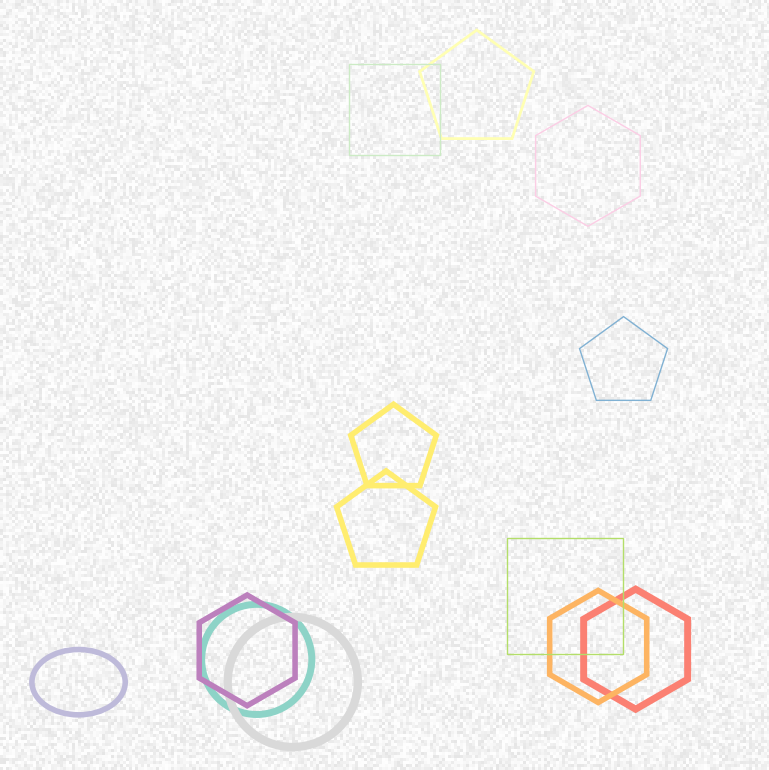[{"shape": "circle", "thickness": 2.5, "radius": 0.36, "center": [0.333, 0.144]}, {"shape": "pentagon", "thickness": 1, "radius": 0.39, "center": [0.619, 0.883]}, {"shape": "oval", "thickness": 2, "radius": 0.3, "center": [0.102, 0.114]}, {"shape": "hexagon", "thickness": 2.5, "radius": 0.39, "center": [0.826, 0.157]}, {"shape": "pentagon", "thickness": 0.5, "radius": 0.3, "center": [0.81, 0.529]}, {"shape": "hexagon", "thickness": 2, "radius": 0.36, "center": [0.777, 0.16]}, {"shape": "square", "thickness": 0.5, "radius": 0.38, "center": [0.734, 0.226]}, {"shape": "hexagon", "thickness": 0.5, "radius": 0.39, "center": [0.764, 0.785]}, {"shape": "circle", "thickness": 3, "radius": 0.42, "center": [0.38, 0.114]}, {"shape": "hexagon", "thickness": 2, "radius": 0.36, "center": [0.321, 0.155]}, {"shape": "square", "thickness": 0.5, "radius": 0.3, "center": [0.512, 0.858]}, {"shape": "pentagon", "thickness": 2, "radius": 0.29, "center": [0.511, 0.417]}, {"shape": "pentagon", "thickness": 2, "radius": 0.34, "center": [0.501, 0.321]}]